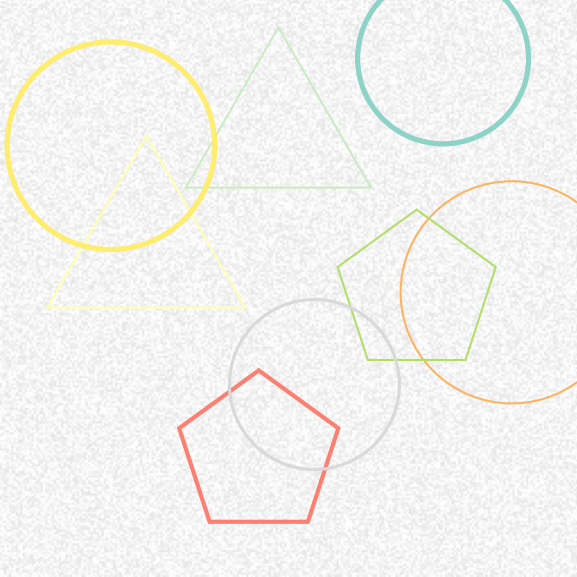[{"shape": "circle", "thickness": 2.5, "radius": 0.74, "center": [0.767, 0.898]}, {"shape": "triangle", "thickness": 1, "radius": 0.99, "center": [0.253, 0.566]}, {"shape": "pentagon", "thickness": 2, "radius": 0.72, "center": [0.448, 0.213]}, {"shape": "circle", "thickness": 1, "radius": 0.96, "center": [0.886, 0.493]}, {"shape": "pentagon", "thickness": 1, "radius": 0.72, "center": [0.722, 0.492]}, {"shape": "circle", "thickness": 1.5, "radius": 0.74, "center": [0.544, 0.333]}, {"shape": "triangle", "thickness": 1, "radius": 0.92, "center": [0.482, 0.767]}, {"shape": "circle", "thickness": 2.5, "radius": 0.9, "center": [0.192, 0.747]}]